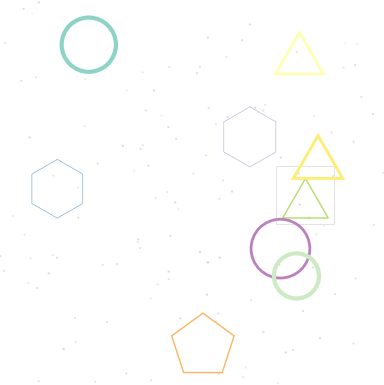[{"shape": "circle", "thickness": 3, "radius": 0.35, "center": [0.231, 0.884]}, {"shape": "triangle", "thickness": 2, "radius": 0.36, "center": [0.778, 0.844]}, {"shape": "hexagon", "thickness": 0.5, "radius": 0.39, "center": [0.649, 0.644]}, {"shape": "hexagon", "thickness": 0.5, "radius": 0.38, "center": [0.149, 0.51]}, {"shape": "pentagon", "thickness": 1, "radius": 0.43, "center": [0.527, 0.101]}, {"shape": "triangle", "thickness": 1, "radius": 0.34, "center": [0.793, 0.468]}, {"shape": "square", "thickness": 0.5, "radius": 0.38, "center": [0.791, 0.493]}, {"shape": "circle", "thickness": 2, "radius": 0.38, "center": [0.728, 0.354]}, {"shape": "circle", "thickness": 3, "radius": 0.29, "center": [0.77, 0.283]}, {"shape": "triangle", "thickness": 2, "radius": 0.37, "center": [0.826, 0.574]}]